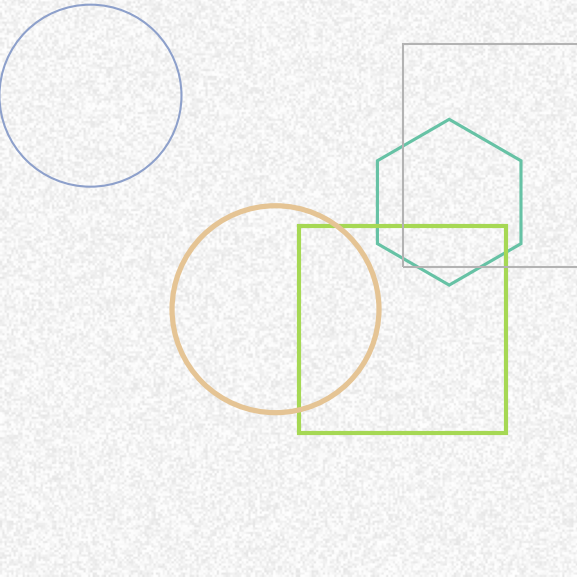[{"shape": "hexagon", "thickness": 1.5, "radius": 0.72, "center": [0.778, 0.649]}, {"shape": "circle", "thickness": 1, "radius": 0.79, "center": [0.157, 0.833]}, {"shape": "square", "thickness": 2, "radius": 0.9, "center": [0.697, 0.429]}, {"shape": "circle", "thickness": 2.5, "radius": 0.9, "center": [0.477, 0.464]}, {"shape": "square", "thickness": 1, "radius": 0.97, "center": [0.892, 0.729]}]